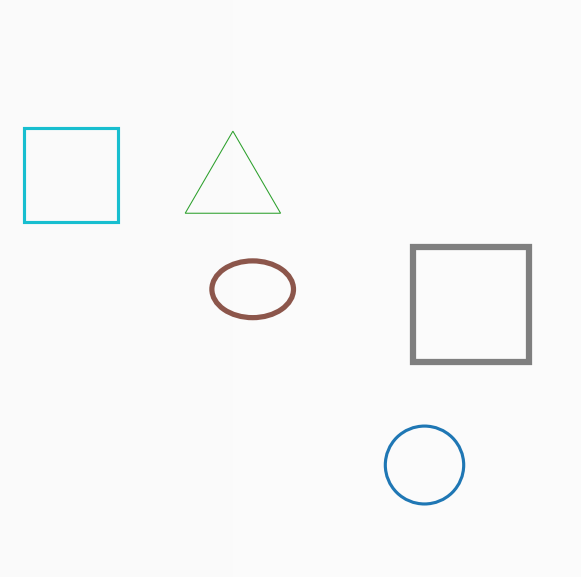[{"shape": "circle", "thickness": 1.5, "radius": 0.34, "center": [0.73, 0.194]}, {"shape": "triangle", "thickness": 0.5, "radius": 0.47, "center": [0.401, 0.677]}, {"shape": "oval", "thickness": 2.5, "radius": 0.35, "center": [0.435, 0.498]}, {"shape": "square", "thickness": 3, "radius": 0.5, "center": [0.81, 0.472]}, {"shape": "square", "thickness": 1.5, "radius": 0.41, "center": [0.122, 0.696]}]